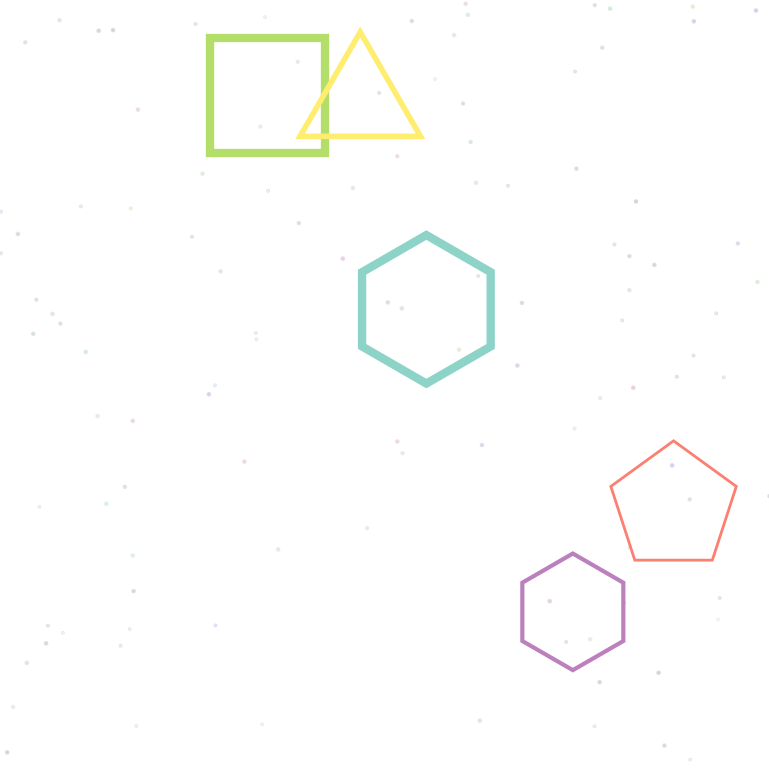[{"shape": "hexagon", "thickness": 3, "radius": 0.48, "center": [0.554, 0.598]}, {"shape": "pentagon", "thickness": 1, "radius": 0.43, "center": [0.875, 0.342]}, {"shape": "square", "thickness": 3, "radius": 0.37, "center": [0.347, 0.876]}, {"shape": "hexagon", "thickness": 1.5, "radius": 0.38, "center": [0.744, 0.205]}, {"shape": "triangle", "thickness": 2, "radius": 0.45, "center": [0.468, 0.868]}]